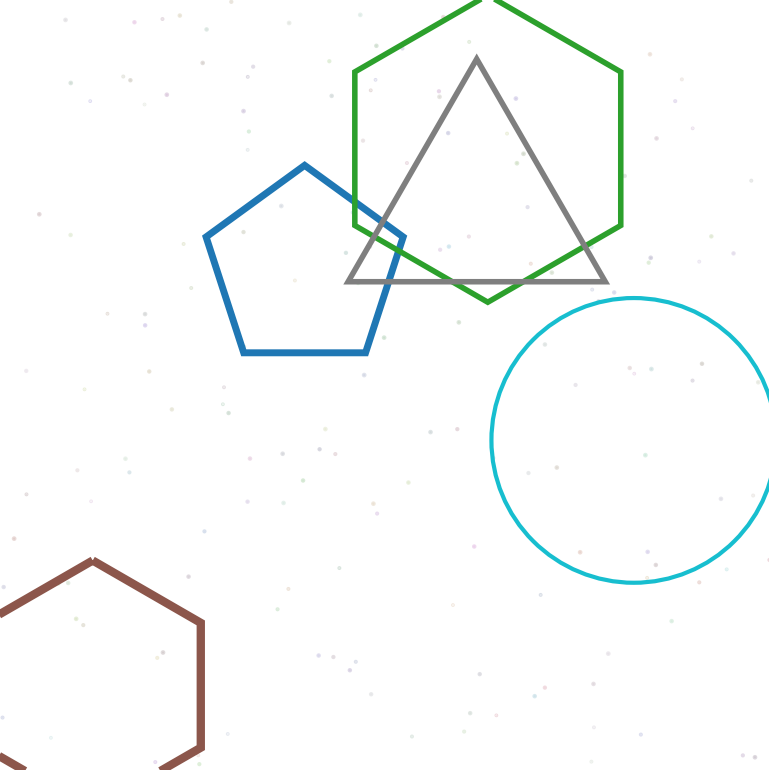[{"shape": "pentagon", "thickness": 2.5, "radius": 0.67, "center": [0.396, 0.651]}, {"shape": "hexagon", "thickness": 2, "radius": 1.0, "center": [0.633, 0.807]}, {"shape": "hexagon", "thickness": 3, "radius": 0.81, "center": [0.12, 0.11]}, {"shape": "triangle", "thickness": 2, "radius": 0.96, "center": [0.619, 0.731]}, {"shape": "circle", "thickness": 1.5, "radius": 0.92, "center": [0.823, 0.428]}]